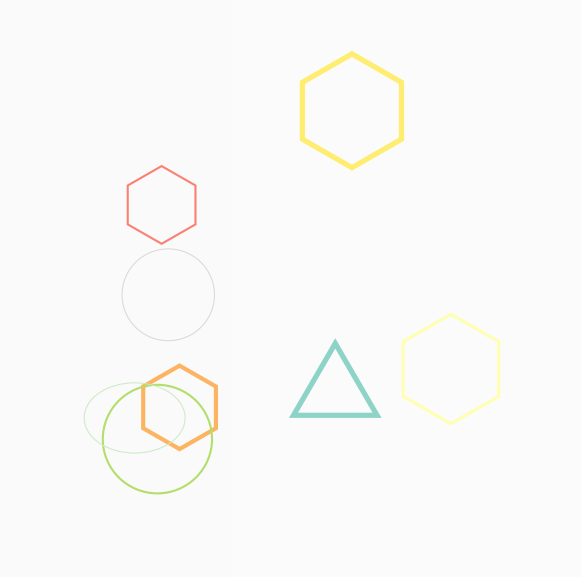[{"shape": "triangle", "thickness": 2.5, "radius": 0.42, "center": [0.577, 0.321]}, {"shape": "hexagon", "thickness": 1.5, "radius": 0.47, "center": [0.776, 0.36]}, {"shape": "hexagon", "thickness": 1, "radius": 0.34, "center": [0.278, 0.644]}, {"shape": "hexagon", "thickness": 2, "radius": 0.36, "center": [0.309, 0.294]}, {"shape": "circle", "thickness": 1, "radius": 0.47, "center": [0.271, 0.239]}, {"shape": "circle", "thickness": 0.5, "radius": 0.4, "center": [0.289, 0.489]}, {"shape": "oval", "thickness": 0.5, "radius": 0.43, "center": [0.232, 0.275]}, {"shape": "hexagon", "thickness": 2.5, "radius": 0.49, "center": [0.606, 0.807]}]